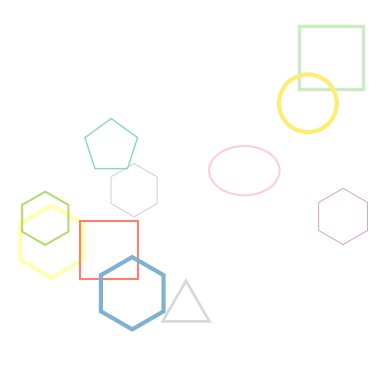[{"shape": "pentagon", "thickness": 1, "radius": 0.36, "center": [0.289, 0.62]}, {"shape": "hexagon", "thickness": 3, "radius": 0.47, "center": [0.134, 0.372]}, {"shape": "hexagon", "thickness": 0.5, "radius": 0.35, "center": [0.348, 0.506]}, {"shape": "square", "thickness": 1.5, "radius": 0.38, "center": [0.282, 0.35]}, {"shape": "hexagon", "thickness": 3, "radius": 0.47, "center": [0.343, 0.238]}, {"shape": "hexagon", "thickness": 1.5, "radius": 0.35, "center": [0.118, 0.433]}, {"shape": "oval", "thickness": 1.5, "radius": 0.46, "center": [0.635, 0.557]}, {"shape": "triangle", "thickness": 2, "radius": 0.35, "center": [0.483, 0.2]}, {"shape": "hexagon", "thickness": 0.5, "radius": 0.37, "center": [0.891, 0.438]}, {"shape": "square", "thickness": 2.5, "radius": 0.41, "center": [0.859, 0.851]}, {"shape": "circle", "thickness": 3, "radius": 0.37, "center": [0.8, 0.732]}]